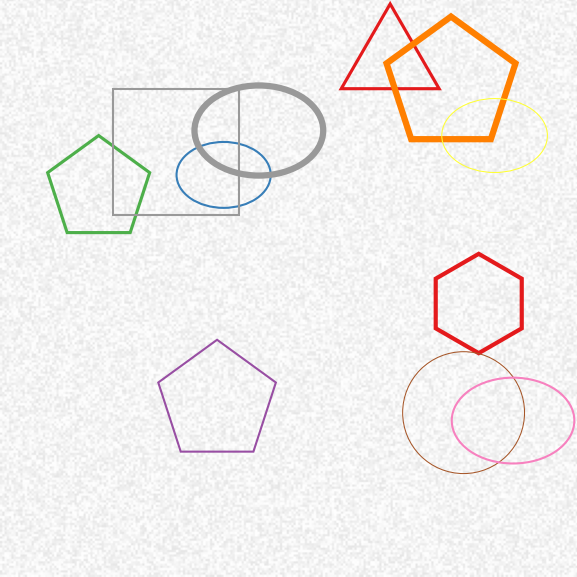[{"shape": "triangle", "thickness": 1.5, "radius": 0.49, "center": [0.676, 0.894]}, {"shape": "hexagon", "thickness": 2, "radius": 0.43, "center": [0.829, 0.474]}, {"shape": "oval", "thickness": 1, "radius": 0.41, "center": [0.387, 0.696]}, {"shape": "pentagon", "thickness": 1.5, "radius": 0.46, "center": [0.171, 0.672]}, {"shape": "pentagon", "thickness": 1, "radius": 0.54, "center": [0.376, 0.304]}, {"shape": "pentagon", "thickness": 3, "radius": 0.59, "center": [0.781, 0.853]}, {"shape": "oval", "thickness": 0.5, "radius": 0.46, "center": [0.856, 0.764]}, {"shape": "circle", "thickness": 0.5, "radius": 0.53, "center": [0.803, 0.285]}, {"shape": "oval", "thickness": 1, "radius": 0.53, "center": [0.888, 0.271]}, {"shape": "oval", "thickness": 3, "radius": 0.56, "center": [0.448, 0.773]}, {"shape": "square", "thickness": 1, "radius": 0.55, "center": [0.304, 0.736]}]